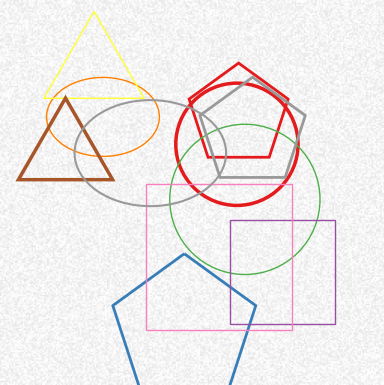[{"shape": "pentagon", "thickness": 2, "radius": 0.68, "center": [0.62, 0.701]}, {"shape": "circle", "thickness": 2.5, "radius": 0.79, "center": [0.615, 0.625]}, {"shape": "pentagon", "thickness": 2, "radius": 0.98, "center": [0.479, 0.146]}, {"shape": "circle", "thickness": 1, "radius": 0.98, "center": [0.636, 0.482]}, {"shape": "square", "thickness": 1, "radius": 0.68, "center": [0.733, 0.293]}, {"shape": "oval", "thickness": 1, "radius": 0.73, "center": [0.267, 0.696]}, {"shape": "triangle", "thickness": 1, "radius": 0.75, "center": [0.244, 0.82]}, {"shape": "triangle", "thickness": 2.5, "radius": 0.71, "center": [0.17, 0.604]}, {"shape": "square", "thickness": 1, "radius": 0.95, "center": [0.57, 0.333]}, {"shape": "pentagon", "thickness": 2, "radius": 0.72, "center": [0.656, 0.656]}, {"shape": "oval", "thickness": 1.5, "radius": 0.98, "center": [0.39, 0.602]}]